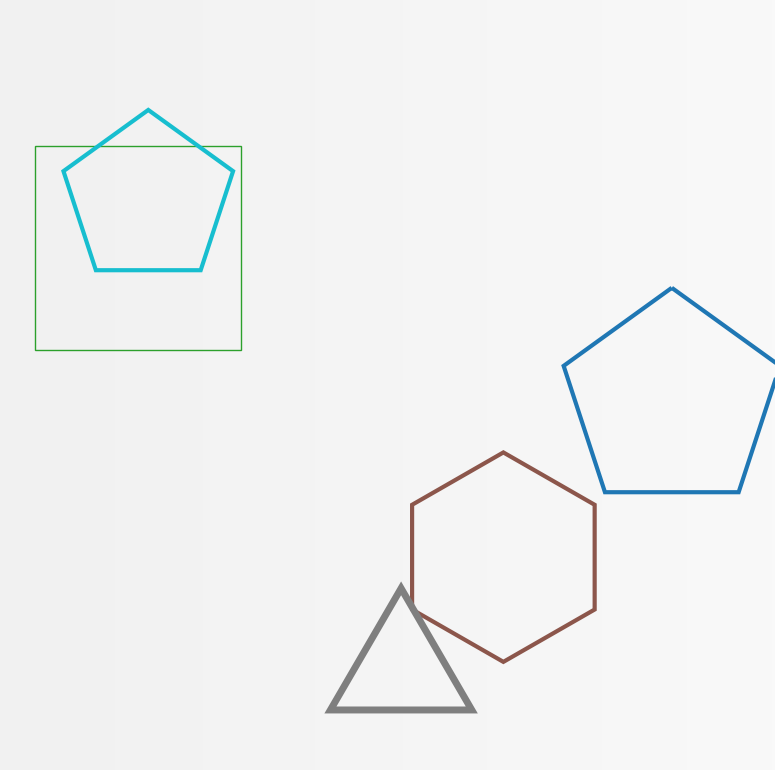[{"shape": "pentagon", "thickness": 1.5, "radius": 0.73, "center": [0.867, 0.479]}, {"shape": "square", "thickness": 0.5, "radius": 0.66, "center": [0.178, 0.678]}, {"shape": "hexagon", "thickness": 1.5, "radius": 0.68, "center": [0.65, 0.276]}, {"shape": "triangle", "thickness": 2.5, "radius": 0.53, "center": [0.518, 0.131]}, {"shape": "pentagon", "thickness": 1.5, "radius": 0.58, "center": [0.191, 0.742]}]